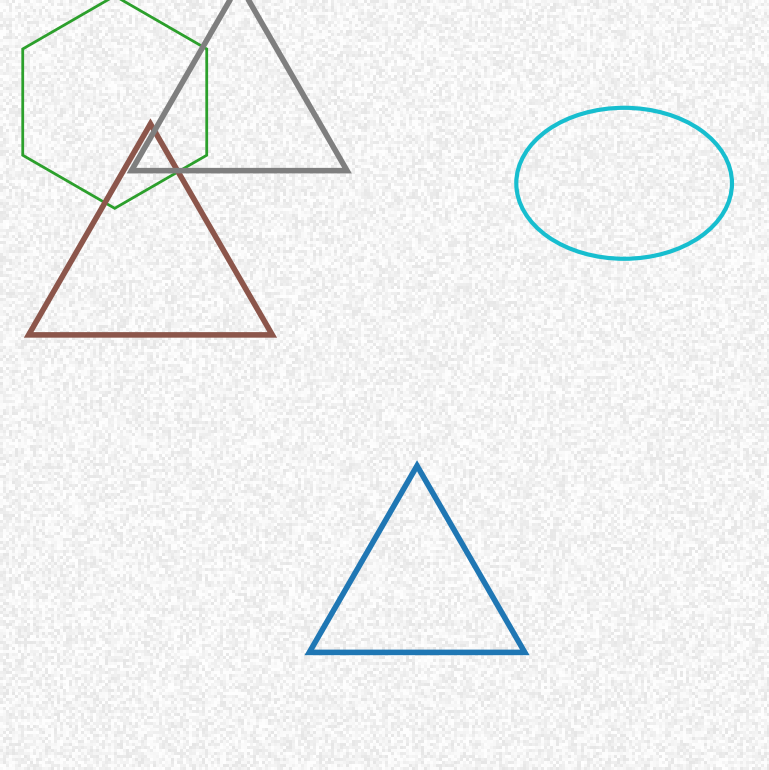[{"shape": "triangle", "thickness": 2, "radius": 0.81, "center": [0.542, 0.234]}, {"shape": "hexagon", "thickness": 1, "radius": 0.69, "center": [0.149, 0.867]}, {"shape": "triangle", "thickness": 2, "radius": 0.91, "center": [0.195, 0.656]}, {"shape": "triangle", "thickness": 2, "radius": 0.81, "center": [0.311, 0.859]}, {"shape": "oval", "thickness": 1.5, "radius": 0.7, "center": [0.811, 0.762]}]